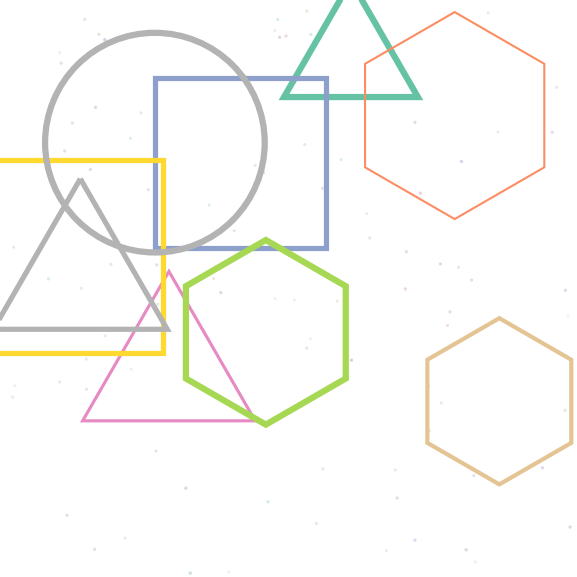[{"shape": "triangle", "thickness": 3, "radius": 0.67, "center": [0.608, 0.898]}, {"shape": "hexagon", "thickness": 1, "radius": 0.9, "center": [0.787, 0.799]}, {"shape": "square", "thickness": 2.5, "radius": 0.74, "center": [0.417, 0.717]}, {"shape": "triangle", "thickness": 1.5, "radius": 0.86, "center": [0.293, 0.357]}, {"shape": "hexagon", "thickness": 3, "radius": 0.8, "center": [0.46, 0.424]}, {"shape": "square", "thickness": 2.5, "radius": 0.84, "center": [0.115, 0.554]}, {"shape": "hexagon", "thickness": 2, "radius": 0.72, "center": [0.865, 0.304]}, {"shape": "circle", "thickness": 3, "radius": 0.95, "center": [0.268, 0.752]}, {"shape": "triangle", "thickness": 2.5, "radius": 0.87, "center": [0.139, 0.516]}]